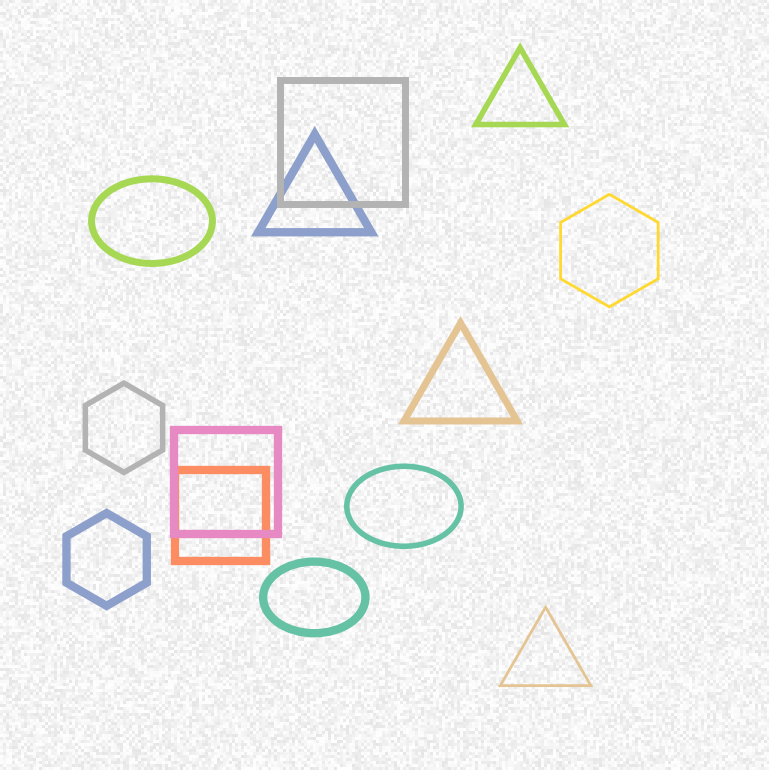[{"shape": "oval", "thickness": 3, "radius": 0.33, "center": [0.408, 0.224]}, {"shape": "oval", "thickness": 2, "radius": 0.37, "center": [0.525, 0.343]}, {"shape": "square", "thickness": 3, "radius": 0.3, "center": [0.286, 0.331]}, {"shape": "hexagon", "thickness": 3, "radius": 0.3, "center": [0.138, 0.273]}, {"shape": "triangle", "thickness": 3, "radius": 0.42, "center": [0.409, 0.741]}, {"shape": "square", "thickness": 3, "radius": 0.34, "center": [0.293, 0.375]}, {"shape": "triangle", "thickness": 2, "radius": 0.33, "center": [0.675, 0.872]}, {"shape": "oval", "thickness": 2.5, "radius": 0.39, "center": [0.197, 0.713]}, {"shape": "hexagon", "thickness": 1, "radius": 0.37, "center": [0.791, 0.675]}, {"shape": "triangle", "thickness": 1, "radius": 0.34, "center": [0.709, 0.144]}, {"shape": "triangle", "thickness": 2.5, "radius": 0.42, "center": [0.598, 0.496]}, {"shape": "hexagon", "thickness": 2, "radius": 0.29, "center": [0.161, 0.444]}, {"shape": "square", "thickness": 2.5, "radius": 0.4, "center": [0.445, 0.816]}]